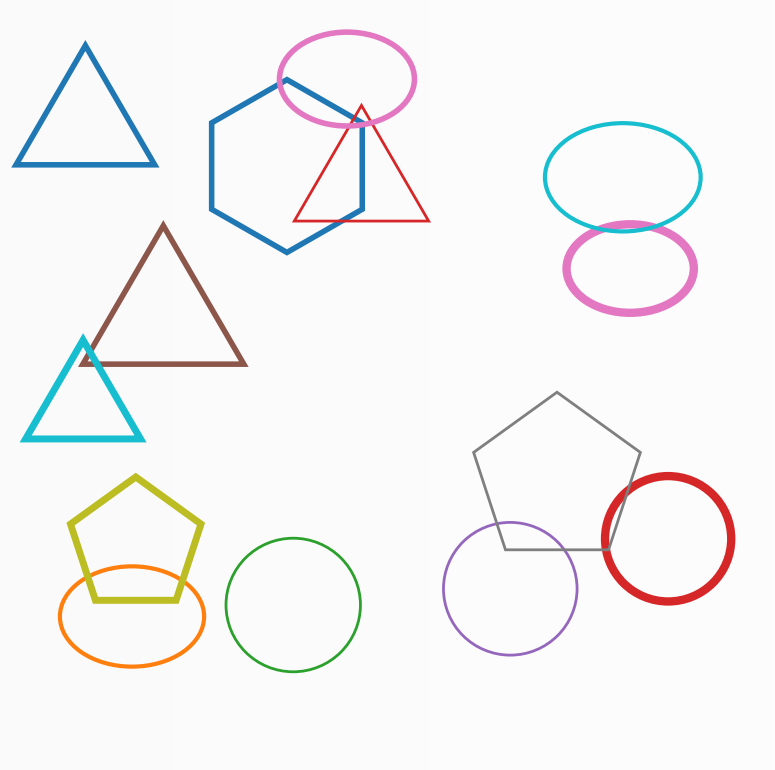[{"shape": "triangle", "thickness": 2, "radius": 0.52, "center": [0.11, 0.838]}, {"shape": "hexagon", "thickness": 2, "radius": 0.56, "center": [0.37, 0.784]}, {"shape": "oval", "thickness": 1.5, "radius": 0.47, "center": [0.17, 0.199]}, {"shape": "circle", "thickness": 1, "radius": 0.43, "center": [0.378, 0.214]}, {"shape": "triangle", "thickness": 1, "radius": 0.5, "center": [0.466, 0.763]}, {"shape": "circle", "thickness": 3, "radius": 0.41, "center": [0.862, 0.3]}, {"shape": "circle", "thickness": 1, "radius": 0.43, "center": [0.658, 0.235]}, {"shape": "triangle", "thickness": 2, "radius": 0.6, "center": [0.211, 0.587]}, {"shape": "oval", "thickness": 2, "radius": 0.44, "center": [0.448, 0.897]}, {"shape": "oval", "thickness": 3, "radius": 0.41, "center": [0.813, 0.651]}, {"shape": "pentagon", "thickness": 1, "radius": 0.57, "center": [0.719, 0.377]}, {"shape": "pentagon", "thickness": 2.5, "radius": 0.44, "center": [0.175, 0.292]}, {"shape": "oval", "thickness": 1.5, "radius": 0.5, "center": [0.804, 0.77]}, {"shape": "triangle", "thickness": 2.5, "radius": 0.43, "center": [0.107, 0.473]}]